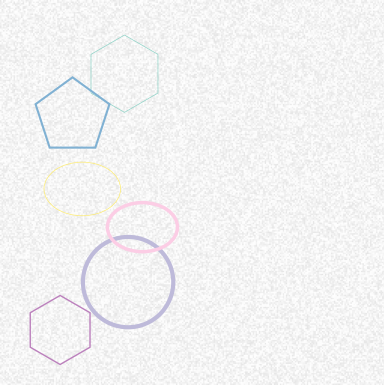[{"shape": "hexagon", "thickness": 0.5, "radius": 0.5, "center": [0.323, 0.809]}, {"shape": "circle", "thickness": 3, "radius": 0.59, "center": [0.333, 0.267]}, {"shape": "pentagon", "thickness": 1.5, "radius": 0.5, "center": [0.188, 0.698]}, {"shape": "oval", "thickness": 2.5, "radius": 0.46, "center": [0.37, 0.41]}, {"shape": "hexagon", "thickness": 1, "radius": 0.45, "center": [0.156, 0.143]}, {"shape": "oval", "thickness": 0.5, "radius": 0.5, "center": [0.214, 0.509]}]